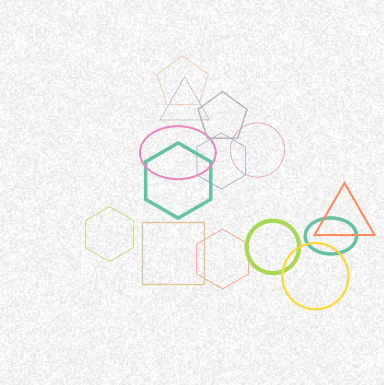[{"shape": "hexagon", "thickness": 2.5, "radius": 0.49, "center": [0.463, 0.531]}, {"shape": "oval", "thickness": 2.5, "radius": 0.33, "center": [0.859, 0.387]}, {"shape": "hexagon", "thickness": 0.5, "radius": 0.39, "center": [0.578, 0.327]}, {"shape": "triangle", "thickness": 1.5, "radius": 0.45, "center": [0.895, 0.435]}, {"shape": "hexagon", "thickness": 0.5, "radius": 0.36, "center": [0.575, 0.582]}, {"shape": "oval", "thickness": 1.5, "radius": 0.49, "center": [0.462, 0.603]}, {"shape": "circle", "thickness": 0.5, "radius": 0.35, "center": [0.669, 0.61]}, {"shape": "hexagon", "thickness": 0.5, "radius": 0.36, "center": [0.284, 0.392]}, {"shape": "circle", "thickness": 3, "radius": 0.34, "center": [0.709, 0.359]}, {"shape": "circle", "thickness": 1.5, "radius": 0.43, "center": [0.819, 0.283]}, {"shape": "square", "thickness": 1, "radius": 0.4, "center": [0.449, 0.343]}, {"shape": "pentagon", "thickness": 0.5, "radius": 0.35, "center": [0.475, 0.785]}, {"shape": "pentagon", "thickness": 1, "radius": 0.33, "center": [0.578, 0.695]}, {"shape": "triangle", "thickness": 0.5, "radius": 0.37, "center": [0.48, 0.726]}]